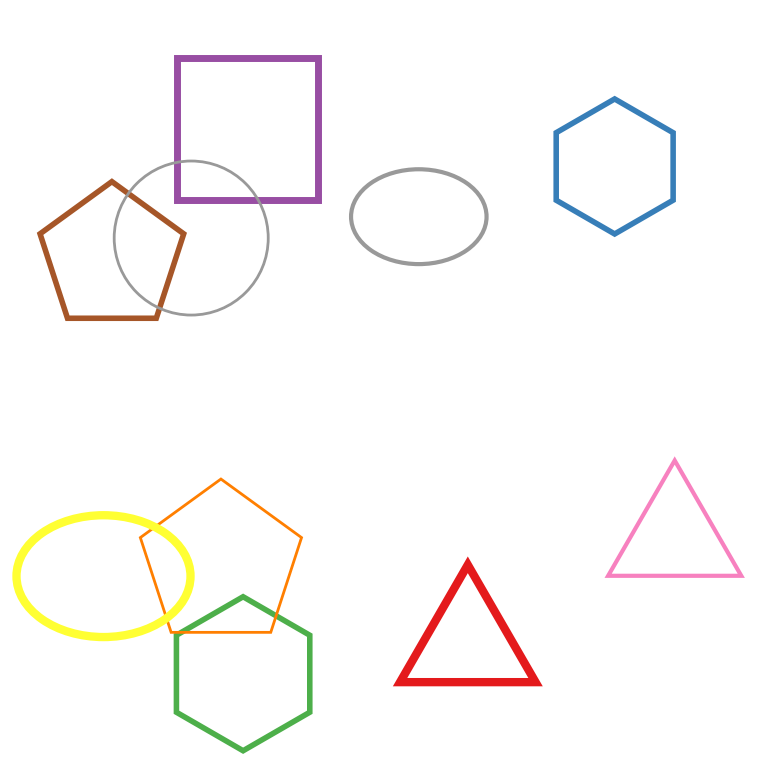[{"shape": "triangle", "thickness": 3, "radius": 0.51, "center": [0.608, 0.165]}, {"shape": "hexagon", "thickness": 2, "radius": 0.44, "center": [0.798, 0.784]}, {"shape": "hexagon", "thickness": 2, "radius": 0.5, "center": [0.316, 0.125]}, {"shape": "square", "thickness": 2.5, "radius": 0.46, "center": [0.322, 0.832]}, {"shape": "pentagon", "thickness": 1, "radius": 0.55, "center": [0.287, 0.268]}, {"shape": "oval", "thickness": 3, "radius": 0.56, "center": [0.134, 0.252]}, {"shape": "pentagon", "thickness": 2, "radius": 0.49, "center": [0.145, 0.666]}, {"shape": "triangle", "thickness": 1.5, "radius": 0.5, "center": [0.876, 0.302]}, {"shape": "circle", "thickness": 1, "radius": 0.5, "center": [0.248, 0.691]}, {"shape": "oval", "thickness": 1.5, "radius": 0.44, "center": [0.544, 0.719]}]